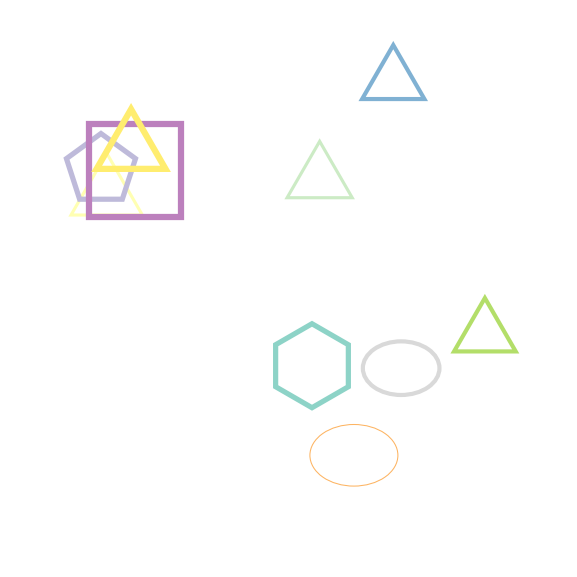[{"shape": "hexagon", "thickness": 2.5, "radius": 0.36, "center": [0.54, 0.366]}, {"shape": "triangle", "thickness": 1.5, "radius": 0.36, "center": [0.185, 0.662]}, {"shape": "pentagon", "thickness": 2.5, "radius": 0.31, "center": [0.175, 0.705]}, {"shape": "triangle", "thickness": 2, "radius": 0.31, "center": [0.681, 0.859]}, {"shape": "oval", "thickness": 0.5, "radius": 0.38, "center": [0.613, 0.211]}, {"shape": "triangle", "thickness": 2, "radius": 0.31, "center": [0.84, 0.421]}, {"shape": "oval", "thickness": 2, "radius": 0.33, "center": [0.695, 0.362]}, {"shape": "square", "thickness": 3, "radius": 0.4, "center": [0.234, 0.704]}, {"shape": "triangle", "thickness": 1.5, "radius": 0.33, "center": [0.554, 0.689]}, {"shape": "triangle", "thickness": 3, "radius": 0.34, "center": [0.227, 0.741]}]